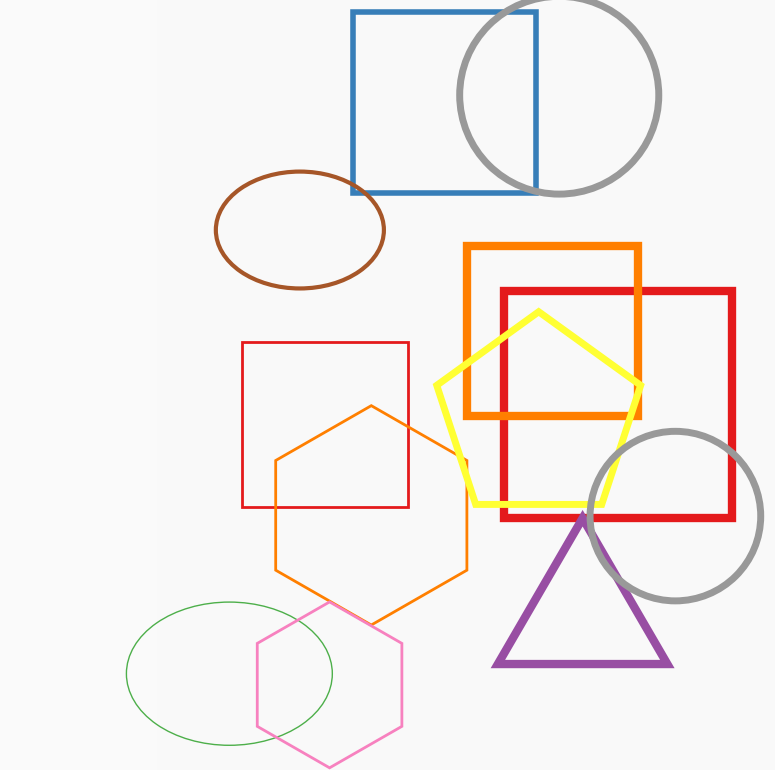[{"shape": "square", "thickness": 1, "radius": 0.54, "center": [0.419, 0.449]}, {"shape": "square", "thickness": 3, "radius": 0.73, "center": [0.798, 0.475]}, {"shape": "square", "thickness": 2, "radius": 0.59, "center": [0.573, 0.867]}, {"shape": "oval", "thickness": 0.5, "radius": 0.66, "center": [0.296, 0.125]}, {"shape": "triangle", "thickness": 3, "radius": 0.63, "center": [0.752, 0.201]}, {"shape": "hexagon", "thickness": 1, "radius": 0.71, "center": [0.479, 0.331]}, {"shape": "square", "thickness": 3, "radius": 0.55, "center": [0.713, 0.57]}, {"shape": "pentagon", "thickness": 2.5, "radius": 0.69, "center": [0.695, 0.457]}, {"shape": "oval", "thickness": 1.5, "radius": 0.54, "center": [0.387, 0.701]}, {"shape": "hexagon", "thickness": 1, "radius": 0.54, "center": [0.425, 0.111]}, {"shape": "circle", "thickness": 2.5, "radius": 0.55, "center": [0.871, 0.33]}, {"shape": "circle", "thickness": 2.5, "radius": 0.64, "center": [0.722, 0.876]}]